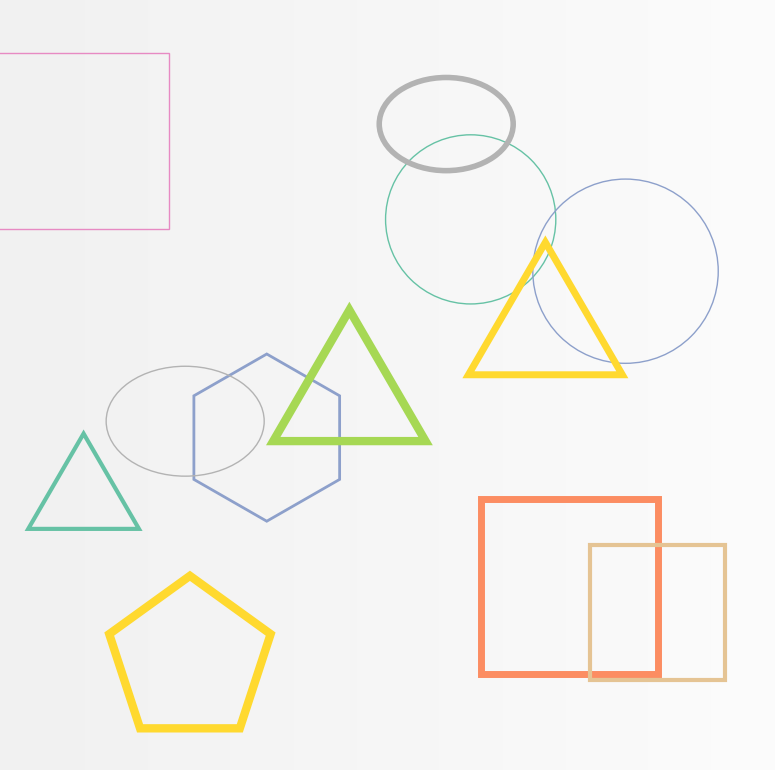[{"shape": "triangle", "thickness": 1.5, "radius": 0.41, "center": [0.108, 0.354]}, {"shape": "circle", "thickness": 0.5, "radius": 0.55, "center": [0.607, 0.715]}, {"shape": "square", "thickness": 2.5, "radius": 0.57, "center": [0.735, 0.238]}, {"shape": "hexagon", "thickness": 1, "radius": 0.54, "center": [0.344, 0.432]}, {"shape": "circle", "thickness": 0.5, "radius": 0.6, "center": [0.807, 0.648]}, {"shape": "square", "thickness": 0.5, "radius": 0.57, "center": [0.104, 0.817]}, {"shape": "triangle", "thickness": 3, "radius": 0.57, "center": [0.451, 0.484]}, {"shape": "triangle", "thickness": 2.5, "radius": 0.57, "center": [0.704, 0.571]}, {"shape": "pentagon", "thickness": 3, "radius": 0.55, "center": [0.245, 0.143]}, {"shape": "square", "thickness": 1.5, "radius": 0.44, "center": [0.848, 0.205]}, {"shape": "oval", "thickness": 0.5, "radius": 0.51, "center": [0.239, 0.453]}, {"shape": "oval", "thickness": 2, "radius": 0.43, "center": [0.576, 0.839]}]